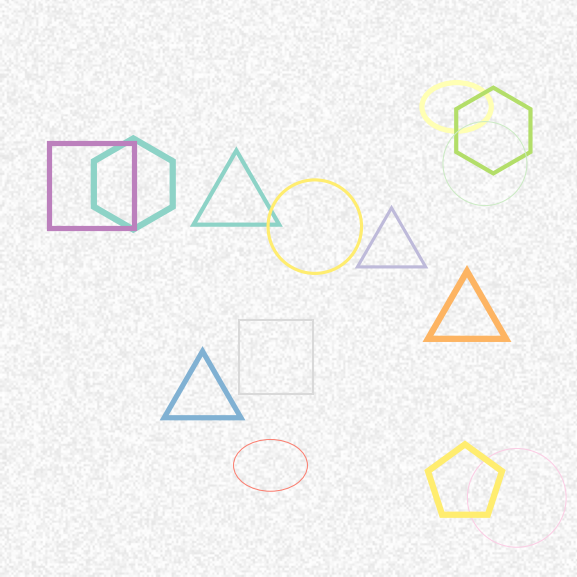[{"shape": "hexagon", "thickness": 3, "radius": 0.39, "center": [0.231, 0.681]}, {"shape": "triangle", "thickness": 2, "radius": 0.43, "center": [0.409, 0.653]}, {"shape": "oval", "thickness": 2.5, "radius": 0.3, "center": [0.791, 0.814]}, {"shape": "triangle", "thickness": 1.5, "radius": 0.34, "center": [0.678, 0.571]}, {"shape": "oval", "thickness": 0.5, "radius": 0.32, "center": [0.468, 0.193]}, {"shape": "triangle", "thickness": 2.5, "radius": 0.38, "center": [0.351, 0.314]}, {"shape": "triangle", "thickness": 3, "radius": 0.39, "center": [0.809, 0.451]}, {"shape": "hexagon", "thickness": 2, "radius": 0.37, "center": [0.854, 0.773]}, {"shape": "circle", "thickness": 0.5, "radius": 0.43, "center": [0.895, 0.137]}, {"shape": "square", "thickness": 1, "radius": 0.32, "center": [0.478, 0.381]}, {"shape": "square", "thickness": 2.5, "radius": 0.37, "center": [0.158, 0.678]}, {"shape": "circle", "thickness": 0.5, "radius": 0.36, "center": [0.84, 0.716]}, {"shape": "circle", "thickness": 1.5, "radius": 0.4, "center": [0.545, 0.607]}, {"shape": "pentagon", "thickness": 3, "radius": 0.34, "center": [0.805, 0.162]}]